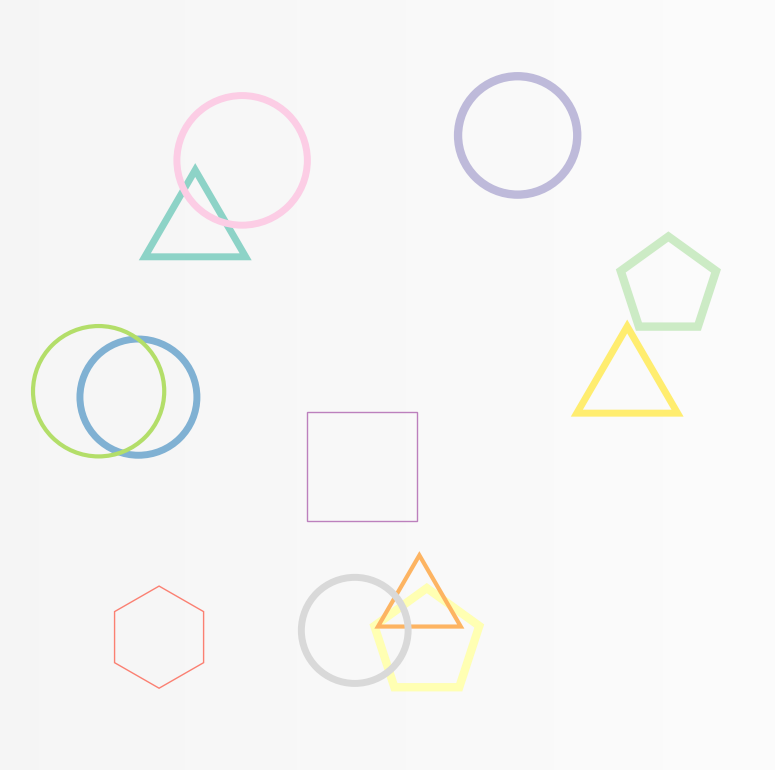[{"shape": "triangle", "thickness": 2.5, "radius": 0.38, "center": [0.252, 0.704]}, {"shape": "pentagon", "thickness": 3, "radius": 0.36, "center": [0.551, 0.165]}, {"shape": "circle", "thickness": 3, "radius": 0.38, "center": [0.668, 0.824]}, {"shape": "hexagon", "thickness": 0.5, "radius": 0.33, "center": [0.205, 0.173]}, {"shape": "circle", "thickness": 2.5, "radius": 0.38, "center": [0.179, 0.484]}, {"shape": "triangle", "thickness": 1.5, "radius": 0.31, "center": [0.541, 0.217]}, {"shape": "circle", "thickness": 1.5, "radius": 0.42, "center": [0.127, 0.492]}, {"shape": "circle", "thickness": 2.5, "radius": 0.42, "center": [0.312, 0.792]}, {"shape": "circle", "thickness": 2.5, "radius": 0.34, "center": [0.458, 0.181]}, {"shape": "square", "thickness": 0.5, "radius": 0.35, "center": [0.467, 0.394]}, {"shape": "pentagon", "thickness": 3, "radius": 0.32, "center": [0.862, 0.628]}, {"shape": "triangle", "thickness": 2.5, "radius": 0.38, "center": [0.809, 0.501]}]